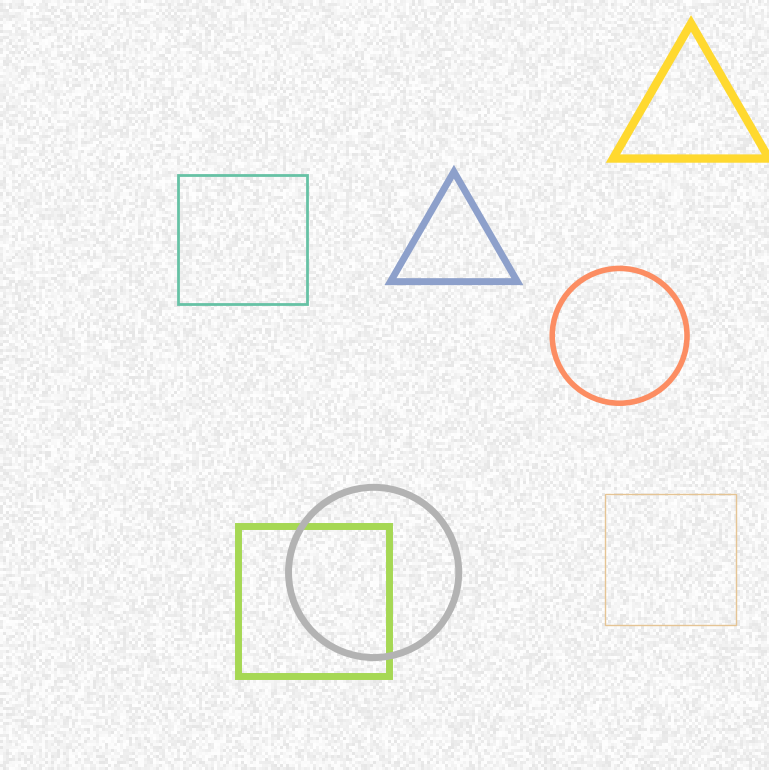[{"shape": "square", "thickness": 1, "radius": 0.42, "center": [0.315, 0.689]}, {"shape": "circle", "thickness": 2, "radius": 0.44, "center": [0.805, 0.564]}, {"shape": "triangle", "thickness": 2.5, "radius": 0.48, "center": [0.589, 0.682]}, {"shape": "square", "thickness": 2.5, "radius": 0.49, "center": [0.407, 0.219]}, {"shape": "triangle", "thickness": 3, "radius": 0.58, "center": [0.897, 0.853]}, {"shape": "square", "thickness": 0.5, "radius": 0.43, "center": [0.871, 0.274]}, {"shape": "circle", "thickness": 2.5, "radius": 0.55, "center": [0.485, 0.257]}]